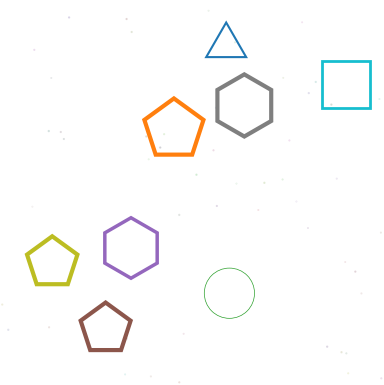[{"shape": "triangle", "thickness": 1.5, "radius": 0.3, "center": [0.587, 0.882]}, {"shape": "pentagon", "thickness": 3, "radius": 0.4, "center": [0.452, 0.664]}, {"shape": "circle", "thickness": 0.5, "radius": 0.33, "center": [0.596, 0.238]}, {"shape": "hexagon", "thickness": 2.5, "radius": 0.39, "center": [0.34, 0.356]}, {"shape": "pentagon", "thickness": 3, "radius": 0.34, "center": [0.274, 0.146]}, {"shape": "hexagon", "thickness": 3, "radius": 0.4, "center": [0.635, 0.726]}, {"shape": "pentagon", "thickness": 3, "radius": 0.34, "center": [0.136, 0.317]}, {"shape": "square", "thickness": 2, "radius": 0.31, "center": [0.899, 0.781]}]